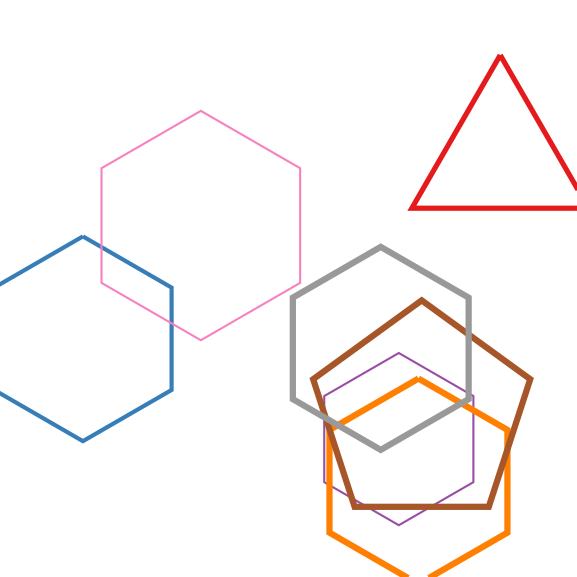[{"shape": "triangle", "thickness": 2.5, "radius": 0.88, "center": [0.866, 0.727]}, {"shape": "hexagon", "thickness": 2, "radius": 0.89, "center": [0.144, 0.413]}, {"shape": "hexagon", "thickness": 1, "radius": 0.75, "center": [0.691, 0.239]}, {"shape": "hexagon", "thickness": 3, "radius": 0.89, "center": [0.725, 0.166]}, {"shape": "pentagon", "thickness": 3, "radius": 0.99, "center": [0.73, 0.281]}, {"shape": "hexagon", "thickness": 1, "radius": 0.99, "center": [0.348, 0.609]}, {"shape": "hexagon", "thickness": 3, "radius": 0.88, "center": [0.659, 0.396]}]